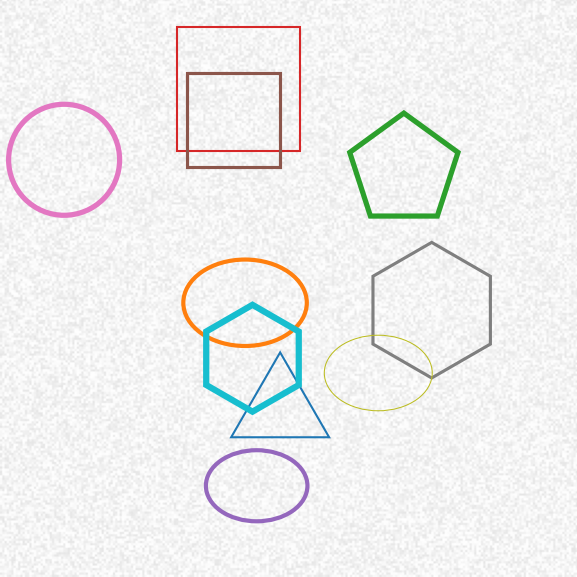[{"shape": "triangle", "thickness": 1, "radius": 0.49, "center": [0.485, 0.291]}, {"shape": "oval", "thickness": 2, "radius": 0.53, "center": [0.424, 0.475]}, {"shape": "pentagon", "thickness": 2.5, "radius": 0.49, "center": [0.699, 0.705]}, {"shape": "square", "thickness": 1, "radius": 0.53, "center": [0.414, 0.845]}, {"shape": "oval", "thickness": 2, "radius": 0.44, "center": [0.444, 0.158]}, {"shape": "square", "thickness": 1.5, "radius": 0.41, "center": [0.404, 0.791]}, {"shape": "circle", "thickness": 2.5, "radius": 0.48, "center": [0.111, 0.722]}, {"shape": "hexagon", "thickness": 1.5, "radius": 0.59, "center": [0.748, 0.462]}, {"shape": "oval", "thickness": 0.5, "radius": 0.47, "center": [0.655, 0.353]}, {"shape": "hexagon", "thickness": 3, "radius": 0.46, "center": [0.437, 0.379]}]